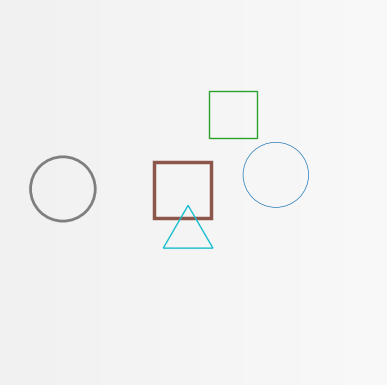[{"shape": "circle", "thickness": 0.5, "radius": 0.42, "center": [0.712, 0.546]}, {"shape": "square", "thickness": 1, "radius": 0.31, "center": [0.6, 0.702]}, {"shape": "square", "thickness": 2.5, "radius": 0.37, "center": [0.471, 0.507]}, {"shape": "circle", "thickness": 2, "radius": 0.42, "center": [0.162, 0.509]}, {"shape": "triangle", "thickness": 1, "radius": 0.37, "center": [0.485, 0.393]}]